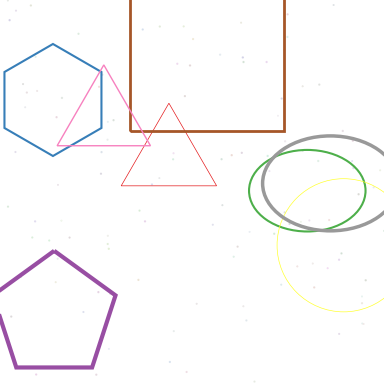[{"shape": "triangle", "thickness": 0.5, "radius": 0.72, "center": [0.439, 0.589]}, {"shape": "hexagon", "thickness": 1.5, "radius": 0.73, "center": [0.138, 0.74]}, {"shape": "oval", "thickness": 1.5, "radius": 0.76, "center": [0.798, 0.505]}, {"shape": "pentagon", "thickness": 3, "radius": 0.84, "center": [0.141, 0.181]}, {"shape": "circle", "thickness": 0.5, "radius": 0.86, "center": [0.893, 0.363]}, {"shape": "square", "thickness": 2, "radius": 1.0, "center": [0.537, 0.859]}, {"shape": "triangle", "thickness": 1, "radius": 0.7, "center": [0.27, 0.691]}, {"shape": "oval", "thickness": 2.5, "radius": 0.88, "center": [0.858, 0.524]}]